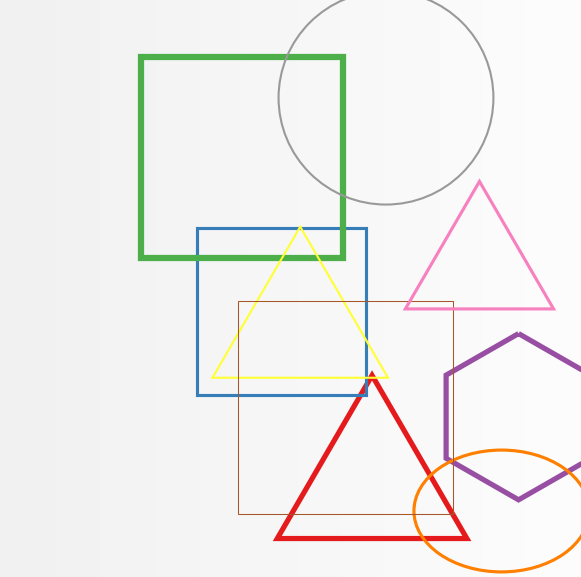[{"shape": "triangle", "thickness": 2.5, "radius": 0.94, "center": [0.64, 0.161]}, {"shape": "square", "thickness": 1.5, "radius": 0.72, "center": [0.485, 0.459]}, {"shape": "square", "thickness": 3, "radius": 0.87, "center": [0.416, 0.726]}, {"shape": "hexagon", "thickness": 2.5, "radius": 0.72, "center": [0.892, 0.278]}, {"shape": "oval", "thickness": 1.5, "radius": 0.75, "center": [0.863, 0.114]}, {"shape": "triangle", "thickness": 1, "radius": 0.87, "center": [0.517, 0.432]}, {"shape": "square", "thickness": 0.5, "radius": 0.92, "center": [0.595, 0.294]}, {"shape": "triangle", "thickness": 1.5, "radius": 0.74, "center": [0.825, 0.538]}, {"shape": "circle", "thickness": 1, "radius": 0.92, "center": [0.664, 0.83]}]